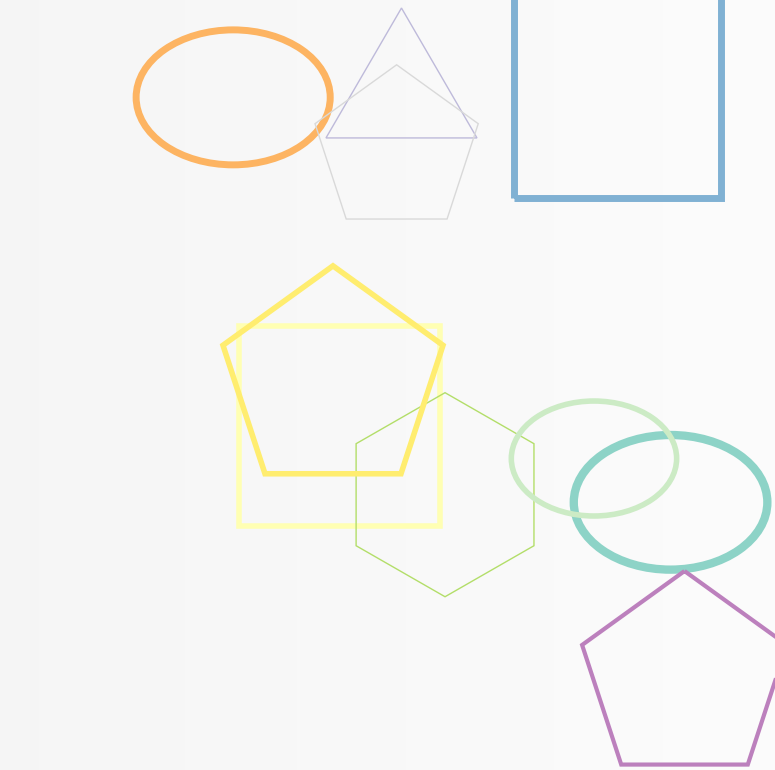[{"shape": "oval", "thickness": 3, "radius": 0.62, "center": [0.865, 0.348]}, {"shape": "square", "thickness": 2, "radius": 0.65, "center": [0.438, 0.447]}, {"shape": "triangle", "thickness": 0.5, "radius": 0.56, "center": [0.518, 0.877]}, {"shape": "square", "thickness": 2.5, "radius": 0.67, "center": [0.797, 0.876]}, {"shape": "oval", "thickness": 2.5, "radius": 0.63, "center": [0.301, 0.874]}, {"shape": "hexagon", "thickness": 0.5, "radius": 0.66, "center": [0.574, 0.358]}, {"shape": "pentagon", "thickness": 0.5, "radius": 0.55, "center": [0.512, 0.805]}, {"shape": "pentagon", "thickness": 1.5, "radius": 0.69, "center": [0.883, 0.119]}, {"shape": "oval", "thickness": 2, "radius": 0.53, "center": [0.766, 0.405]}, {"shape": "pentagon", "thickness": 2, "radius": 0.75, "center": [0.43, 0.505]}]